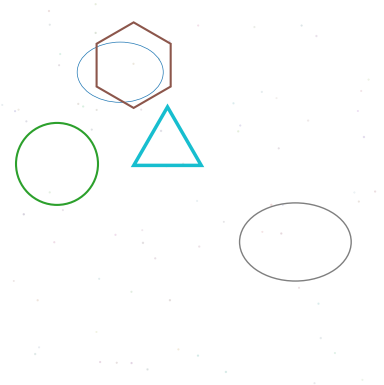[{"shape": "oval", "thickness": 0.5, "radius": 0.56, "center": [0.312, 0.812]}, {"shape": "circle", "thickness": 1.5, "radius": 0.53, "center": [0.148, 0.574]}, {"shape": "hexagon", "thickness": 1.5, "radius": 0.56, "center": [0.347, 0.831]}, {"shape": "oval", "thickness": 1, "radius": 0.72, "center": [0.767, 0.372]}, {"shape": "triangle", "thickness": 2.5, "radius": 0.51, "center": [0.435, 0.621]}]